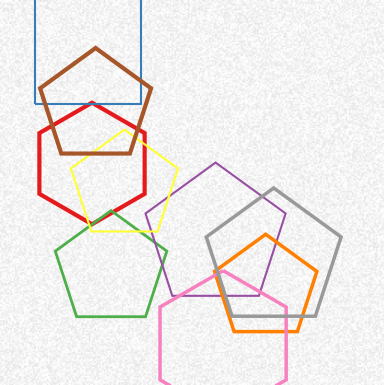[{"shape": "hexagon", "thickness": 3, "radius": 0.79, "center": [0.239, 0.575]}, {"shape": "square", "thickness": 1.5, "radius": 0.69, "center": [0.229, 0.869]}, {"shape": "pentagon", "thickness": 2, "radius": 0.76, "center": [0.288, 0.301]}, {"shape": "pentagon", "thickness": 1.5, "radius": 0.96, "center": [0.56, 0.386]}, {"shape": "pentagon", "thickness": 2.5, "radius": 0.7, "center": [0.69, 0.252]}, {"shape": "pentagon", "thickness": 1.5, "radius": 0.73, "center": [0.323, 0.517]}, {"shape": "pentagon", "thickness": 3, "radius": 0.76, "center": [0.248, 0.724]}, {"shape": "hexagon", "thickness": 2.5, "radius": 0.95, "center": [0.579, 0.108]}, {"shape": "pentagon", "thickness": 2.5, "radius": 0.92, "center": [0.711, 0.328]}]